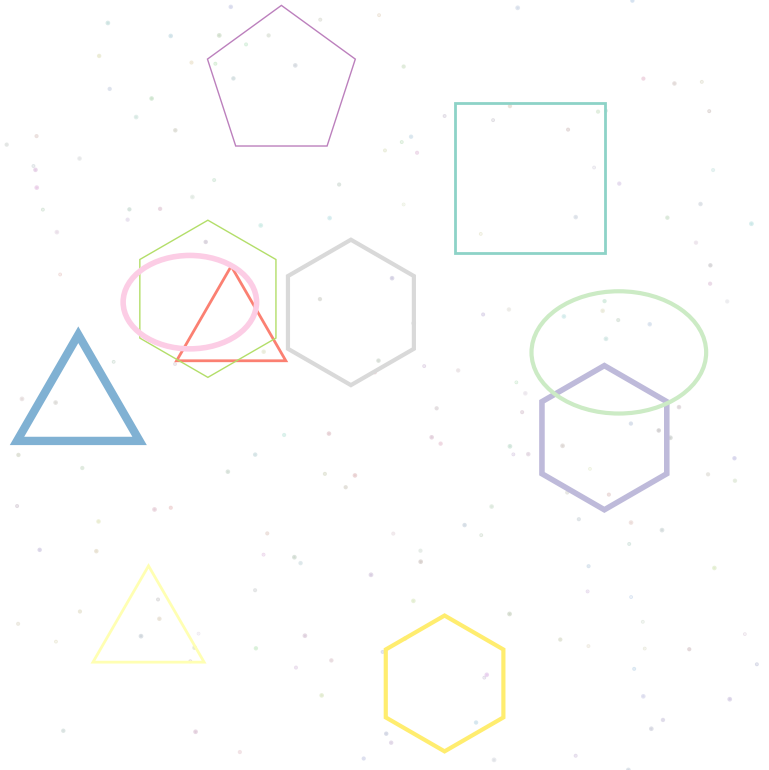[{"shape": "square", "thickness": 1, "radius": 0.49, "center": [0.688, 0.769]}, {"shape": "triangle", "thickness": 1, "radius": 0.42, "center": [0.193, 0.182]}, {"shape": "hexagon", "thickness": 2, "radius": 0.47, "center": [0.785, 0.432]}, {"shape": "triangle", "thickness": 1, "radius": 0.41, "center": [0.3, 0.572]}, {"shape": "triangle", "thickness": 3, "radius": 0.46, "center": [0.102, 0.473]}, {"shape": "hexagon", "thickness": 0.5, "radius": 0.51, "center": [0.27, 0.612]}, {"shape": "oval", "thickness": 2, "radius": 0.43, "center": [0.247, 0.608]}, {"shape": "hexagon", "thickness": 1.5, "radius": 0.47, "center": [0.456, 0.594]}, {"shape": "pentagon", "thickness": 0.5, "radius": 0.5, "center": [0.365, 0.892]}, {"shape": "oval", "thickness": 1.5, "radius": 0.57, "center": [0.804, 0.542]}, {"shape": "hexagon", "thickness": 1.5, "radius": 0.44, "center": [0.577, 0.112]}]